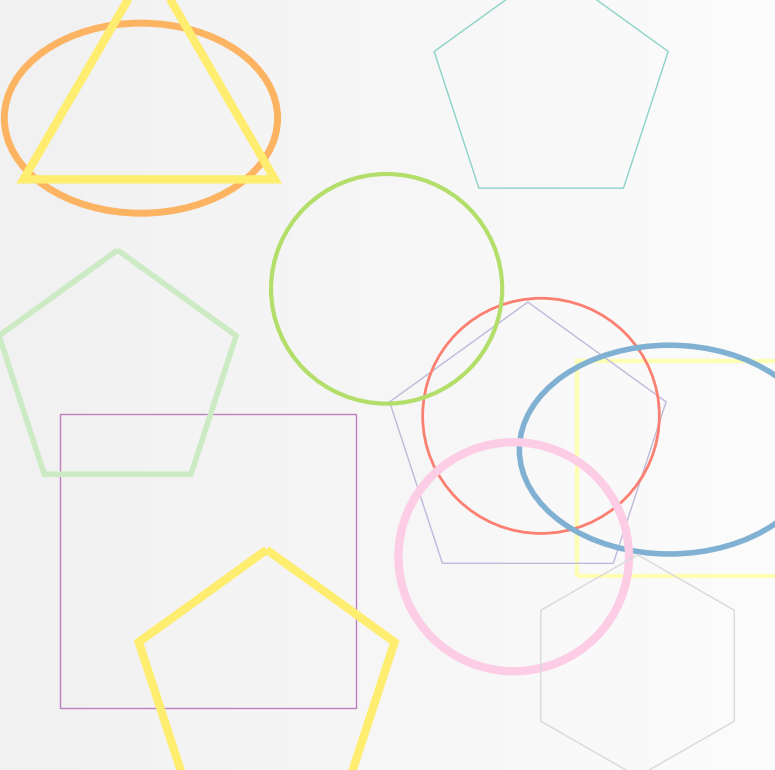[{"shape": "pentagon", "thickness": 0.5, "radius": 0.79, "center": [0.711, 0.884]}, {"shape": "square", "thickness": 1.5, "radius": 0.7, "center": [0.884, 0.391]}, {"shape": "pentagon", "thickness": 0.5, "radius": 0.94, "center": [0.681, 0.42]}, {"shape": "circle", "thickness": 1, "radius": 0.76, "center": [0.698, 0.46]}, {"shape": "oval", "thickness": 2, "radius": 0.97, "center": [0.864, 0.416]}, {"shape": "oval", "thickness": 2.5, "radius": 0.88, "center": [0.182, 0.847]}, {"shape": "circle", "thickness": 1.5, "radius": 0.75, "center": [0.499, 0.625]}, {"shape": "circle", "thickness": 3, "radius": 0.74, "center": [0.663, 0.277]}, {"shape": "hexagon", "thickness": 0.5, "radius": 0.72, "center": [0.823, 0.135]}, {"shape": "square", "thickness": 0.5, "radius": 0.96, "center": [0.268, 0.272]}, {"shape": "pentagon", "thickness": 2, "radius": 0.8, "center": [0.152, 0.514]}, {"shape": "triangle", "thickness": 3, "radius": 0.94, "center": [0.192, 0.861]}, {"shape": "pentagon", "thickness": 3, "radius": 0.87, "center": [0.344, 0.113]}]